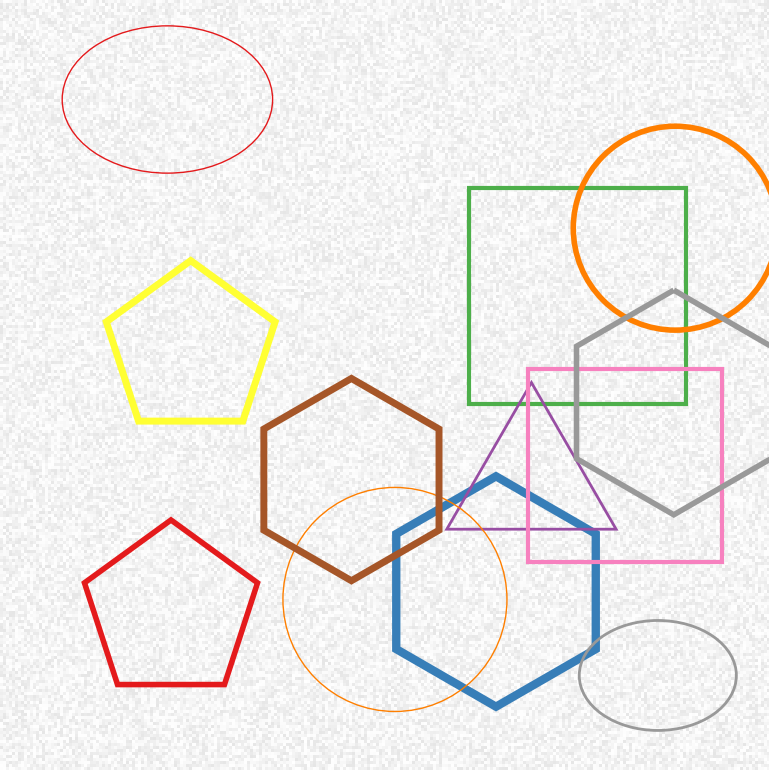[{"shape": "oval", "thickness": 0.5, "radius": 0.68, "center": [0.217, 0.871]}, {"shape": "pentagon", "thickness": 2, "radius": 0.59, "center": [0.222, 0.207]}, {"shape": "hexagon", "thickness": 3, "radius": 0.75, "center": [0.644, 0.232]}, {"shape": "square", "thickness": 1.5, "radius": 0.7, "center": [0.75, 0.615]}, {"shape": "triangle", "thickness": 1, "radius": 0.63, "center": [0.69, 0.376]}, {"shape": "circle", "thickness": 0.5, "radius": 0.73, "center": [0.513, 0.221]}, {"shape": "circle", "thickness": 2, "radius": 0.66, "center": [0.877, 0.704]}, {"shape": "pentagon", "thickness": 2.5, "radius": 0.58, "center": [0.248, 0.546]}, {"shape": "hexagon", "thickness": 2.5, "radius": 0.66, "center": [0.456, 0.377]}, {"shape": "square", "thickness": 1.5, "radius": 0.63, "center": [0.811, 0.396]}, {"shape": "hexagon", "thickness": 2, "radius": 0.73, "center": [0.875, 0.477]}, {"shape": "oval", "thickness": 1, "radius": 0.51, "center": [0.854, 0.123]}]